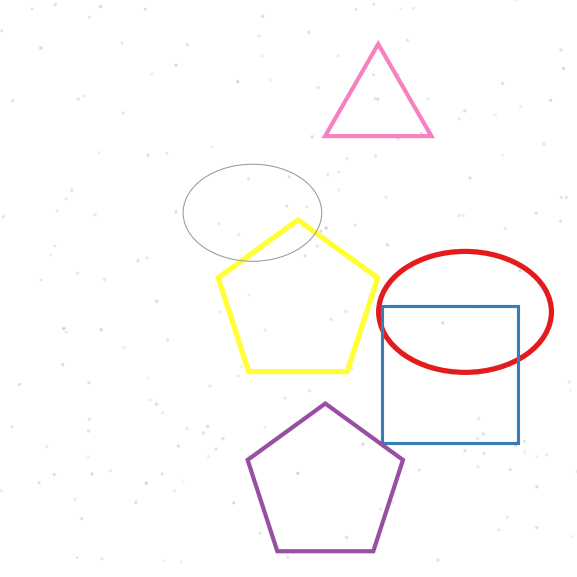[{"shape": "oval", "thickness": 2.5, "radius": 0.75, "center": [0.805, 0.459]}, {"shape": "square", "thickness": 1.5, "radius": 0.59, "center": [0.779, 0.351]}, {"shape": "pentagon", "thickness": 2, "radius": 0.71, "center": [0.563, 0.159]}, {"shape": "pentagon", "thickness": 2.5, "radius": 0.73, "center": [0.516, 0.473]}, {"shape": "triangle", "thickness": 2, "radius": 0.53, "center": [0.655, 0.817]}, {"shape": "oval", "thickness": 0.5, "radius": 0.6, "center": [0.437, 0.631]}]